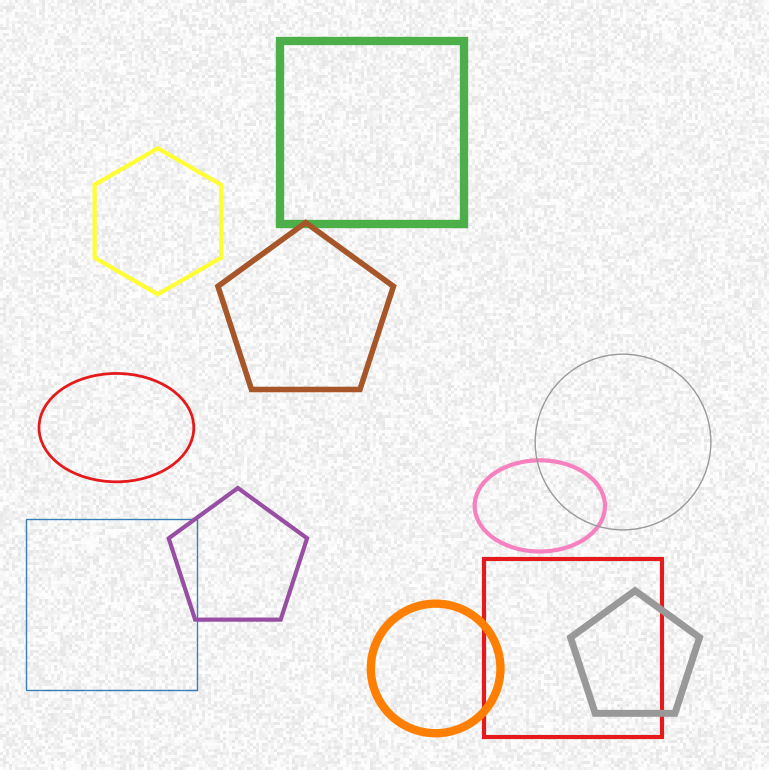[{"shape": "square", "thickness": 1.5, "radius": 0.58, "center": [0.744, 0.159]}, {"shape": "oval", "thickness": 1, "radius": 0.5, "center": [0.151, 0.445]}, {"shape": "square", "thickness": 0.5, "radius": 0.56, "center": [0.145, 0.215]}, {"shape": "square", "thickness": 3, "radius": 0.6, "center": [0.483, 0.828]}, {"shape": "pentagon", "thickness": 1.5, "radius": 0.47, "center": [0.309, 0.272]}, {"shape": "circle", "thickness": 3, "radius": 0.42, "center": [0.566, 0.132]}, {"shape": "hexagon", "thickness": 1.5, "radius": 0.47, "center": [0.205, 0.713]}, {"shape": "pentagon", "thickness": 2, "radius": 0.6, "center": [0.397, 0.591]}, {"shape": "oval", "thickness": 1.5, "radius": 0.42, "center": [0.701, 0.343]}, {"shape": "circle", "thickness": 0.5, "radius": 0.57, "center": [0.809, 0.426]}, {"shape": "pentagon", "thickness": 2.5, "radius": 0.44, "center": [0.825, 0.145]}]